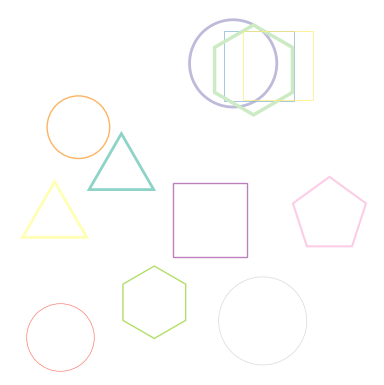[{"shape": "triangle", "thickness": 2, "radius": 0.48, "center": [0.315, 0.556]}, {"shape": "triangle", "thickness": 2, "radius": 0.48, "center": [0.142, 0.432]}, {"shape": "circle", "thickness": 2, "radius": 0.57, "center": [0.606, 0.835]}, {"shape": "circle", "thickness": 0.5, "radius": 0.44, "center": [0.157, 0.123]}, {"shape": "square", "thickness": 0.5, "radius": 0.45, "center": [0.672, 0.829]}, {"shape": "circle", "thickness": 1, "radius": 0.41, "center": [0.204, 0.67]}, {"shape": "hexagon", "thickness": 1, "radius": 0.47, "center": [0.401, 0.215]}, {"shape": "pentagon", "thickness": 1.5, "radius": 0.5, "center": [0.856, 0.441]}, {"shape": "circle", "thickness": 0.5, "radius": 0.57, "center": [0.682, 0.166]}, {"shape": "square", "thickness": 1, "radius": 0.48, "center": [0.545, 0.428]}, {"shape": "hexagon", "thickness": 2.5, "radius": 0.58, "center": [0.659, 0.818]}, {"shape": "square", "thickness": 0.5, "radius": 0.45, "center": [0.722, 0.83]}]